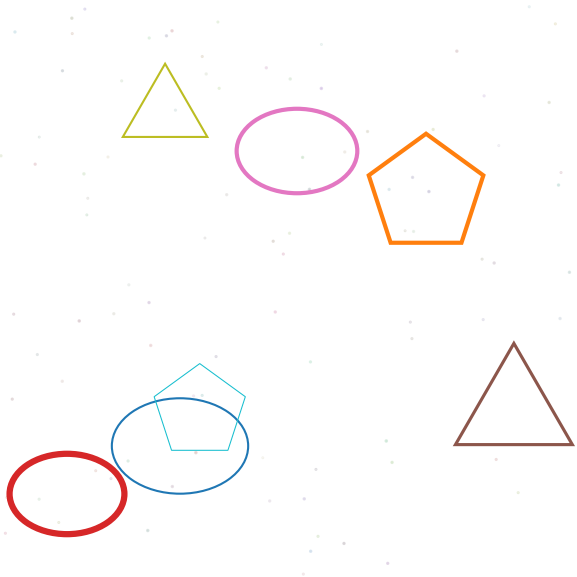[{"shape": "oval", "thickness": 1, "radius": 0.59, "center": [0.312, 0.227]}, {"shape": "pentagon", "thickness": 2, "radius": 0.52, "center": [0.738, 0.663]}, {"shape": "oval", "thickness": 3, "radius": 0.5, "center": [0.116, 0.144]}, {"shape": "triangle", "thickness": 1.5, "radius": 0.58, "center": [0.89, 0.288]}, {"shape": "oval", "thickness": 2, "radius": 0.52, "center": [0.514, 0.738]}, {"shape": "triangle", "thickness": 1, "radius": 0.42, "center": [0.286, 0.804]}, {"shape": "pentagon", "thickness": 0.5, "radius": 0.41, "center": [0.346, 0.287]}]